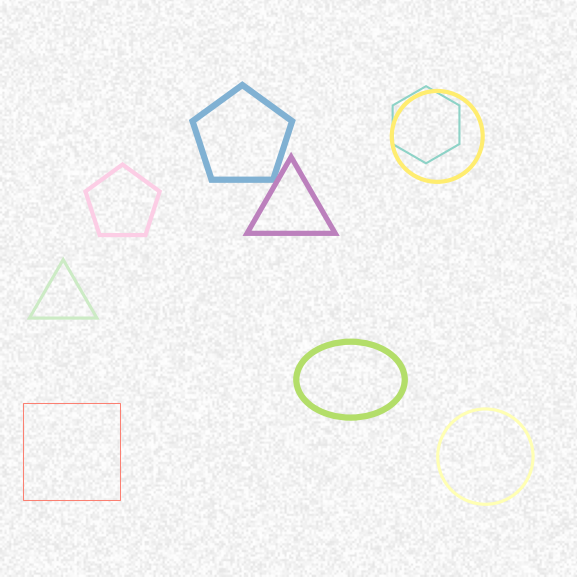[{"shape": "hexagon", "thickness": 1, "radius": 0.33, "center": [0.738, 0.783]}, {"shape": "circle", "thickness": 1.5, "radius": 0.41, "center": [0.84, 0.208]}, {"shape": "square", "thickness": 0.5, "radius": 0.42, "center": [0.124, 0.217]}, {"shape": "pentagon", "thickness": 3, "radius": 0.45, "center": [0.42, 0.761]}, {"shape": "oval", "thickness": 3, "radius": 0.47, "center": [0.607, 0.342]}, {"shape": "pentagon", "thickness": 2, "radius": 0.34, "center": [0.212, 0.647]}, {"shape": "triangle", "thickness": 2.5, "radius": 0.44, "center": [0.504, 0.639]}, {"shape": "triangle", "thickness": 1.5, "radius": 0.34, "center": [0.109, 0.482]}, {"shape": "circle", "thickness": 2, "radius": 0.39, "center": [0.757, 0.763]}]